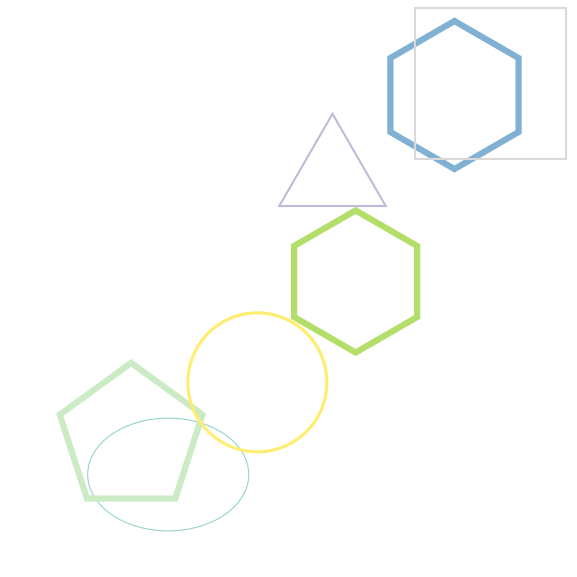[{"shape": "oval", "thickness": 0.5, "radius": 0.7, "center": [0.291, 0.177]}, {"shape": "triangle", "thickness": 1, "radius": 0.53, "center": [0.576, 0.696]}, {"shape": "hexagon", "thickness": 3, "radius": 0.64, "center": [0.787, 0.835]}, {"shape": "hexagon", "thickness": 3, "radius": 0.62, "center": [0.616, 0.512]}, {"shape": "square", "thickness": 1, "radius": 0.65, "center": [0.849, 0.854]}, {"shape": "pentagon", "thickness": 3, "radius": 0.65, "center": [0.227, 0.241]}, {"shape": "circle", "thickness": 1.5, "radius": 0.6, "center": [0.446, 0.337]}]